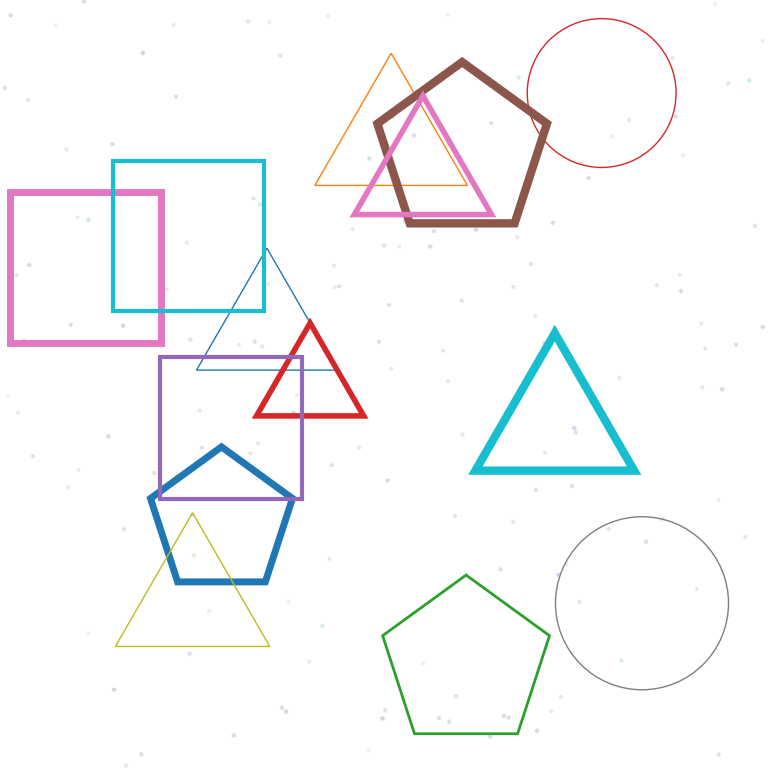[{"shape": "triangle", "thickness": 0.5, "radius": 0.53, "center": [0.347, 0.572]}, {"shape": "pentagon", "thickness": 2.5, "radius": 0.48, "center": [0.288, 0.323]}, {"shape": "triangle", "thickness": 0.5, "radius": 0.57, "center": [0.508, 0.816]}, {"shape": "pentagon", "thickness": 1, "radius": 0.57, "center": [0.605, 0.139]}, {"shape": "triangle", "thickness": 2, "radius": 0.4, "center": [0.403, 0.5]}, {"shape": "circle", "thickness": 0.5, "radius": 0.48, "center": [0.781, 0.879]}, {"shape": "square", "thickness": 1.5, "radius": 0.46, "center": [0.3, 0.444]}, {"shape": "pentagon", "thickness": 3, "radius": 0.58, "center": [0.6, 0.804]}, {"shape": "triangle", "thickness": 2, "radius": 0.51, "center": [0.549, 0.773]}, {"shape": "square", "thickness": 2.5, "radius": 0.49, "center": [0.111, 0.652]}, {"shape": "circle", "thickness": 0.5, "radius": 0.56, "center": [0.834, 0.217]}, {"shape": "triangle", "thickness": 0.5, "radius": 0.58, "center": [0.25, 0.218]}, {"shape": "triangle", "thickness": 3, "radius": 0.6, "center": [0.72, 0.448]}, {"shape": "square", "thickness": 1.5, "radius": 0.49, "center": [0.245, 0.693]}]